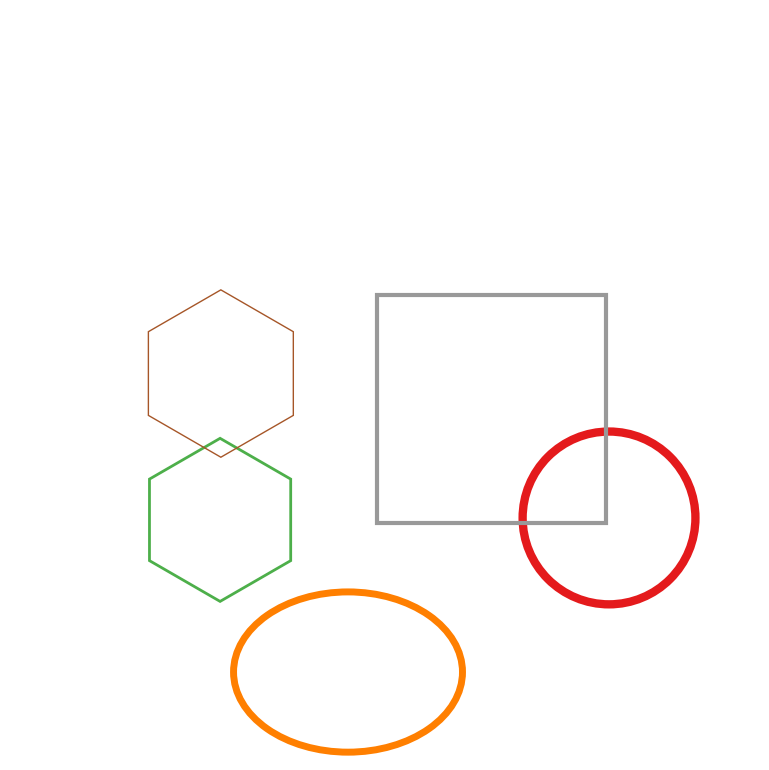[{"shape": "circle", "thickness": 3, "radius": 0.56, "center": [0.791, 0.327]}, {"shape": "hexagon", "thickness": 1, "radius": 0.53, "center": [0.286, 0.325]}, {"shape": "oval", "thickness": 2.5, "radius": 0.74, "center": [0.452, 0.127]}, {"shape": "hexagon", "thickness": 0.5, "radius": 0.54, "center": [0.287, 0.515]}, {"shape": "square", "thickness": 1.5, "radius": 0.74, "center": [0.638, 0.469]}]